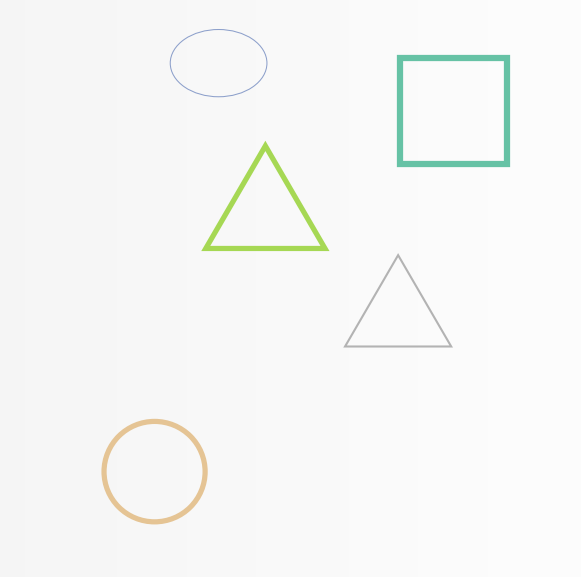[{"shape": "square", "thickness": 3, "radius": 0.46, "center": [0.78, 0.807]}, {"shape": "oval", "thickness": 0.5, "radius": 0.42, "center": [0.376, 0.89]}, {"shape": "triangle", "thickness": 2.5, "radius": 0.59, "center": [0.457, 0.628]}, {"shape": "circle", "thickness": 2.5, "radius": 0.43, "center": [0.266, 0.182]}, {"shape": "triangle", "thickness": 1, "radius": 0.53, "center": [0.685, 0.452]}]